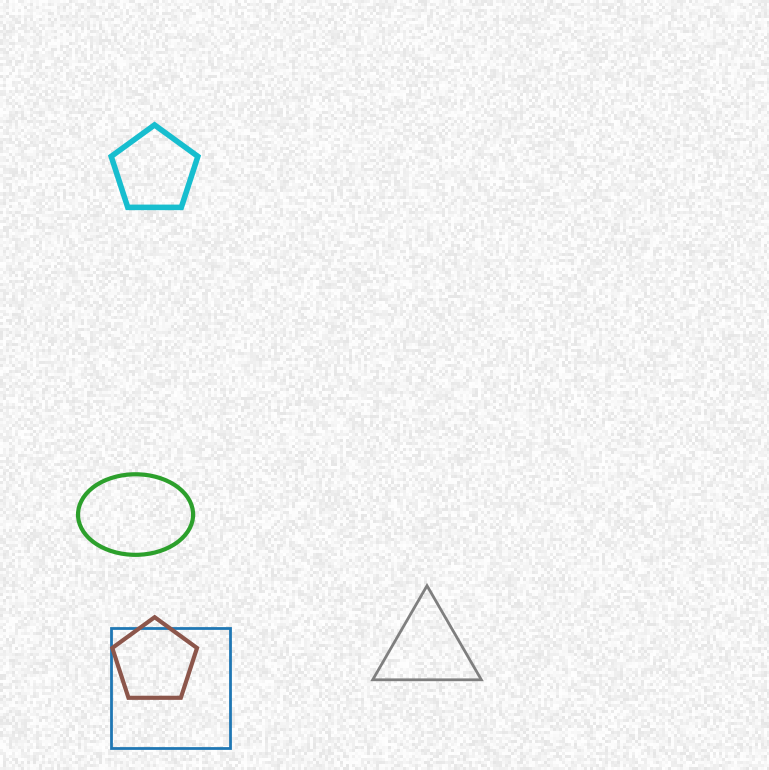[{"shape": "square", "thickness": 1, "radius": 0.39, "center": [0.221, 0.106]}, {"shape": "oval", "thickness": 1.5, "radius": 0.37, "center": [0.176, 0.332]}, {"shape": "pentagon", "thickness": 1.5, "radius": 0.29, "center": [0.201, 0.141]}, {"shape": "triangle", "thickness": 1, "radius": 0.41, "center": [0.555, 0.158]}, {"shape": "pentagon", "thickness": 2, "radius": 0.3, "center": [0.201, 0.779]}]